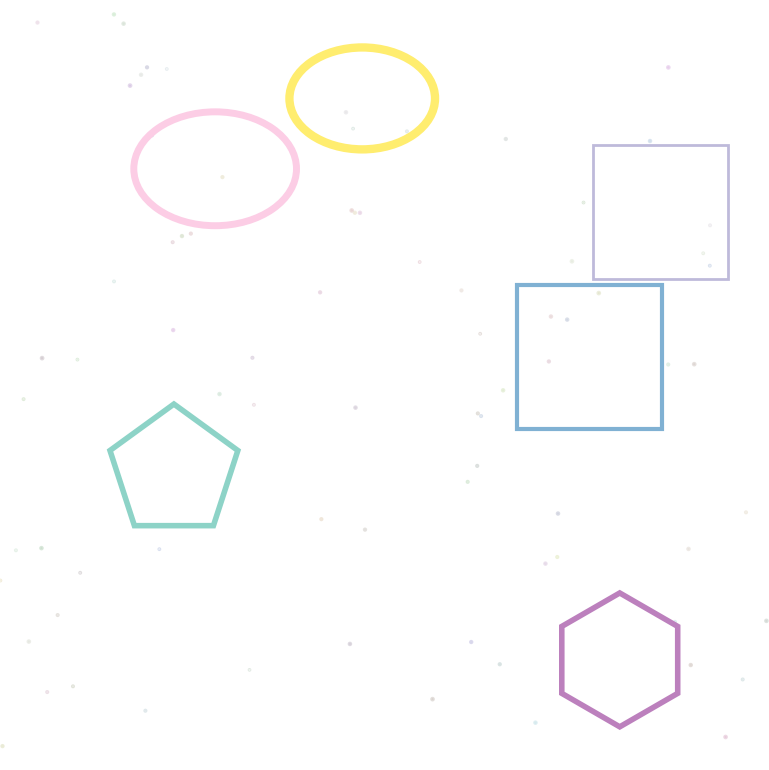[{"shape": "pentagon", "thickness": 2, "radius": 0.44, "center": [0.226, 0.388]}, {"shape": "square", "thickness": 1, "radius": 0.44, "center": [0.858, 0.725]}, {"shape": "square", "thickness": 1.5, "radius": 0.47, "center": [0.766, 0.536]}, {"shape": "oval", "thickness": 2.5, "radius": 0.53, "center": [0.279, 0.781]}, {"shape": "hexagon", "thickness": 2, "radius": 0.43, "center": [0.805, 0.143]}, {"shape": "oval", "thickness": 3, "radius": 0.47, "center": [0.47, 0.872]}]